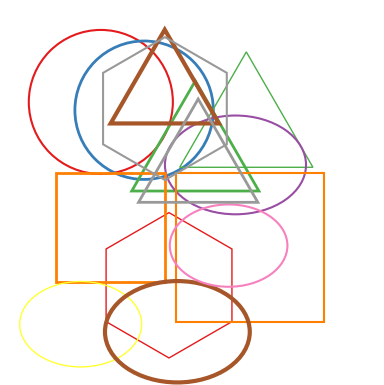[{"shape": "hexagon", "thickness": 1, "radius": 0.94, "center": [0.439, 0.259]}, {"shape": "circle", "thickness": 1.5, "radius": 0.94, "center": [0.262, 0.735]}, {"shape": "circle", "thickness": 2, "radius": 0.9, "center": [0.374, 0.714]}, {"shape": "triangle", "thickness": 2, "radius": 0.95, "center": [0.507, 0.599]}, {"shape": "triangle", "thickness": 1, "radius": 1.0, "center": [0.64, 0.665]}, {"shape": "oval", "thickness": 1.5, "radius": 0.92, "center": [0.612, 0.572]}, {"shape": "square", "thickness": 2, "radius": 0.71, "center": [0.288, 0.408]}, {"shape": "square", "thickness": 1.5, "radius": 0.97, "center": [0.649, 0.357]}, {"shape": "oval", "thickness": 1, "radius": 0.79, "center": [0.21, 0.158]}, {"shape": "triangle", "thickness": 3, "radius": 0.81, "center": [0.428, 0.761]}, {"shape": "oval", "thickness": 3, "radius": 0.94, "center": [0.461, 0.138]}, {"shape": "oval", "thickness": 1.5, "radius": 0.76, "center": [0.594, 0.362]}, {"shape": "triangle", "thickness": 2, "radius": 0.89, "center": [0.515, 0.564]}, {"shape": "hexagon", "thickness": 1.5, "radius": 0.93, "center": [0.428, 0.718]}]